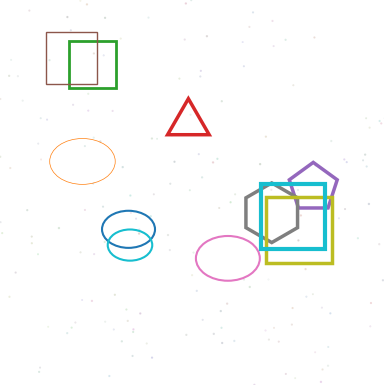[{"shape": "oval", "thickness": 1.5, "radius": 0.34, "center": [0.334, 0.404]}, {"shape": "oval", "thickness": 0.5, "radius": 0.43, "center": [0.214, 0.581]}, {"shape": "square", "thickness": 2, "radius": 0.31, "center": [0.239, 0.832]}, {"shape": "triangle", "thickness": 2.5, "radius": 0.31, "center": [0.489, 0.681]}, {"shape": "pentagon", "thickness": 2.5, "radius": 0.33, "center": [0.814, 0.513]}, {"shape": "square", "thickness": 1, "radius": 0.34, "center": [0.185, 0.849]}, {"shape": "oval", "thickness": 1.5, "radius": 0.42, "center": [0.592, 0.329]}, {"shape": "hexagon", "thickness": 2.5, "radius": 0.39, "center": [0.706, 0.447]}, {"shape": "square", "thickness": 2.5, "radius": 0.43, "center": [0.777, 0.402]}, {"shape": "oval", "thickness": 1.5, "radius": 0.29, "center": [0.338, 0.363]}, {"shape": "square", "thickness": 3, "radius": 0.42, "center": [0.761, 0.438]}]